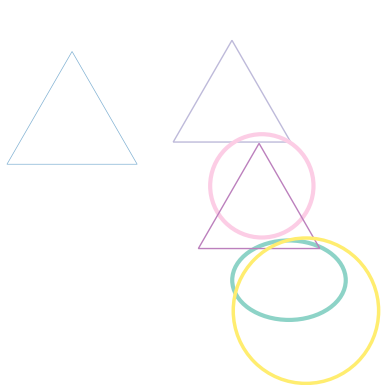[{"shape": "oval", "thickness": 3, "radius": 0.74, "center": [0.751, 0.272]}, {"shape": "triangle", "thickness": 1, "radius": 0.88, "center": [0.602, 0.719]}, {"shape": "triangle", "thickness": 0.5, "radius": 0.98, "center": [0.187, 0.671]}, {"shape": "circle", "thickness": 3, "radius": 0.67, "center": [0.68, 0.517]}, {"shape": "triangle", "thickness": 1, "radius": 0.91, "center": [0.673, 0.445]}, {"shape": "circle", "thickness": 2.5, "radius": 0.94, "center": [0.795, 0.193]}]